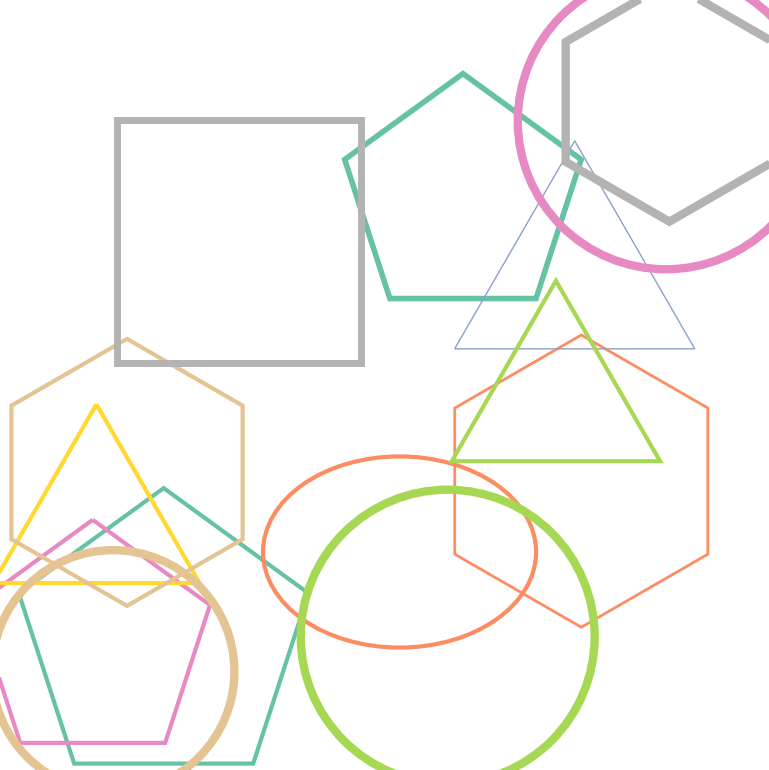[{"shape": "pentagon", "thickness": 2, "radius": 0.81, "center": [0.601, 0.743]}, {"shape": "pentagon", "thickness": 1.5, "radius": 0.99, "center": [0.213, 0.168]}, {"shape": "hexagon", "thickness": 1, "radius": 0.95, "center": [0.755, 0.375]}, {"shape": "oval", "thickness": 1.5, "radius": 0.89, "center": [0.519, 0.283]}, {"shape": "triangle", "thickness": 0.5, "radius": 0.9, "center": [0.746, 0.637]}, {"shape": "circle", "thickness": 3, "radius": 0.96, "center": [0.865, 0.843]}, {"shape": "pentagon", "thickness": 1.5, "radius": 0.8, "center": [0.12, 0.165]}, {"shape": "circle", "thickness": 3, "radius": 0.95, "center": [0.581, 0.173]}, {"shape": "triangle", "thickness": 1.5, "radius": 0.78, "center": [0.722, 0.479]}, {"shape": "triangle", "thickness": 1.5, "radius": 0.77, "center": [0.125, 0.32]}, {"shape": "hexagon", "thickness": 1.5, "radius": 0.87, "center": [0.165, 0.387]}, {"shape": "circle", "thickness": 3, "radius": 0.79, "center": [0.147, 0.128]}, {"shape": "hexagon", "thickness": 3, "radius": 0.78, "center": [0.869, 0.868]}, {"shape": "square", "thickness": 2.5, "radius": 0.79, "center": [0.311, 0.686]}]